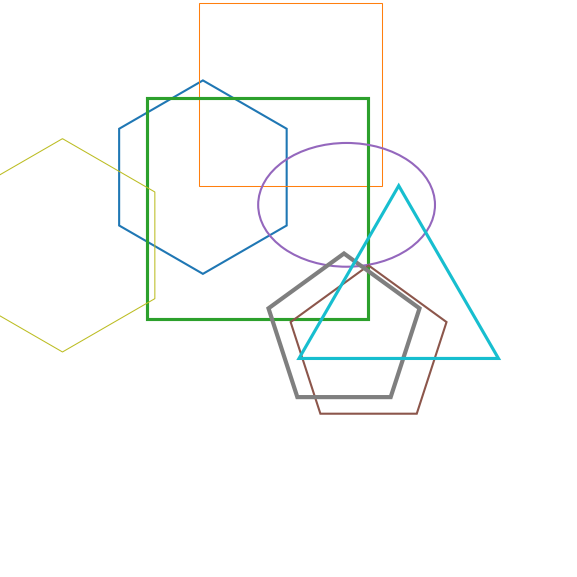[{"shape": "hexagon", "thickness": 1, "radius": 0.84, "center": [0.351, 0.692]}, {"shape": "square", "thickness": 0.5, "radius": 0.79, "center": [0.503, 0.836]}, {"shape": "square", "thickness": 1.5, "radius": 0.96, "center": [0.446, 0.638]}, {"shape": "oval", "thickness": 1, "radius": 0.77, "center": [0.6, 0.644]}, {"shape": "pentagon", "thickness": 1, "radius": 0.71, "center": [0.638, 0.398]}, {"shape": "pentagon", "thickness": 2, "radius": 0.69, "center": [0.596, 0.423]}, {"shape": "hexagon", "thickness": 0.5, "radius": 0.92, "center": [0.108, 0.574]}, {"shape": "triangle", "thickness": 1.5, "radius": 1.0, "center": [0.69, 0.478]}]